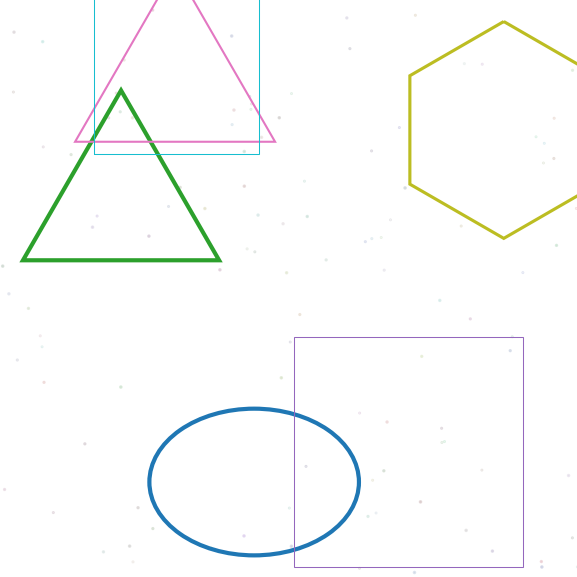[{"shape": "oval", "thickness": 2, "radius": 0.91, "center": [0.44, 0.164]}, {"shape": "triangle", "thickness": 2, "radius": 0.98, "center": [0.21, 0.646]}, {"shape": "square", "thickness": 0.5, "radius": 0.99, "center": [0.707, 0.216]}, {"shape": "triangle", "thickness": 1, "radius": 1.0, "center": [0.303, 0.854]}, {"shape": "hexagon", "thickness": 1.5, "radius": 0.94, "center": [0.872, 0.774]}, {"shape": "square", "thickness": 0.5, "radius": 0.72, "center": [0.306, 0.876]}]